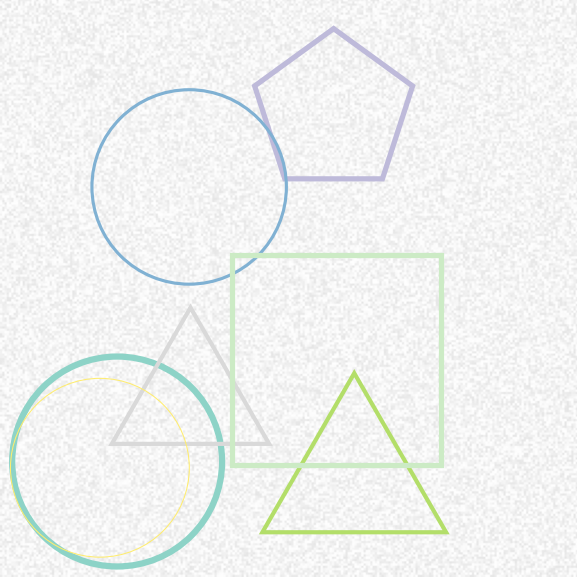[{"shape": "circle", "thickness": 3, "radius": 0.91, "center": [0.203, 0.2]}, {"shape": "pentagon", "thickness": 2.5, "radius": 0.72, "center": [0.578, 0.806]}, {"shape": "circle", "thickness": 1.5, "radius": 0.84, "center": [0.328, 0.675]}, {"shape": "triangle", "thickness": 2, "radius": 0.92, "center": [0.613, 0.169]}, {"shape": "triangle", "thickness": 2, "radius": 0.79, "center": [0.33, 0.309]}, {"shape": "square", "thickness": 2.5, "radius": 0.91, "center": [0.583, 0.376]}, {"shape": "circle", "thickness": 0.5, "radius": 0.77, "center": [0.173, 0.189]}]